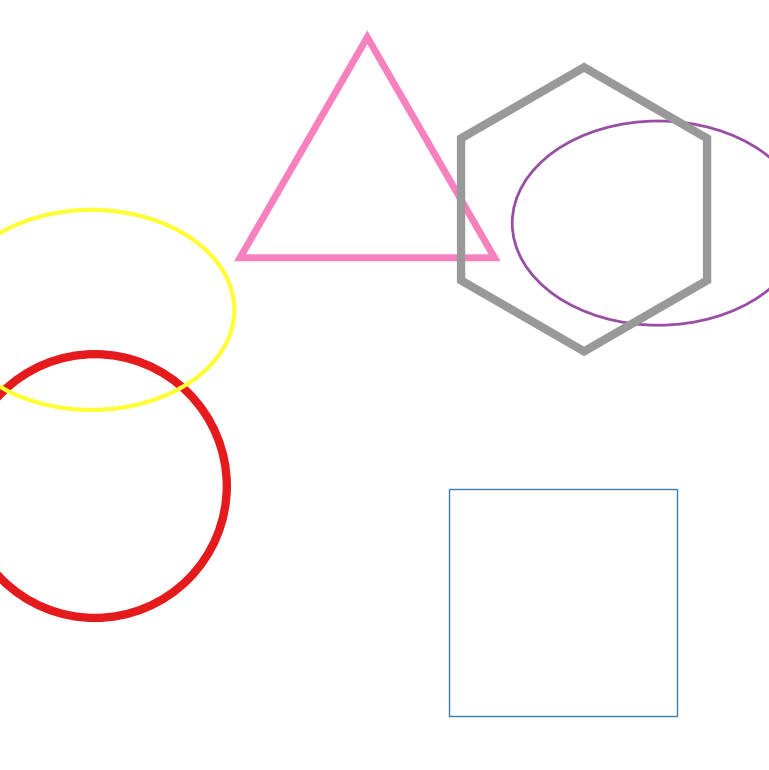[{"shape": "circle", "thickness": 3, "radius": 0.86, "center": [0.123, 0.369]}, {"shape": "square", "thickness": 0.5, "radius": 0.74, "center": [0.731, 0.218]}, {"shape": "oval", "thickness": 1, "radius": 0.95, "center": [0.855, 0.71]}, {"shape": "oval", "thickness": 1.5, "radius": 0.93, "center": [0.119, 0.598]}, {"shape": "triangle", "thickness": 2.5, "radius": 0.95, "center": [0.477, 0.761]}, {"shape": "hexagon", "thickness": 3, "radius": 0.92, "center": [0.759, 0.728]}]